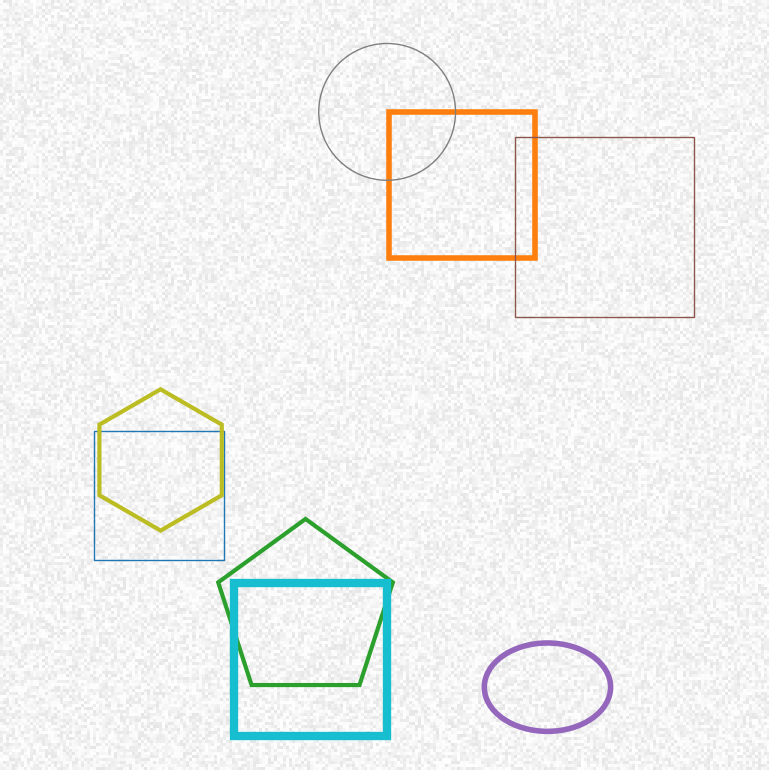[{"shape": "square", "thickness": 0.5, "radius": 0.42, "center": [0.206, 0.356]}, {"shape": "square", "thickness": 2, "radius": 0.47, "center": [0.6, 0.759]}, {"shape": "pentagon", "thickness": 1.5, "radius": 0.6, "center": [0.397, 0.207]}, {"shape": "oval", "thickness": 2, "radius": 0.41, "center": [0.711, 0.108]}, {"shape": "square", "thickness": 0.5, "radius": 0.58, "center": [0.785, 0.705]}, {"shape": "circle", "thickness": 0.5, "radius": 0.44, "center": [0.503, 0.855]}, {"shape": "hexagon", "thickness": 1.5, "radius": 0.46, "center": [0.209, 0.403]}, {"shape": "square", "thickness": 3, "radius": 0.5, "center": [0.403, 0.144]}]